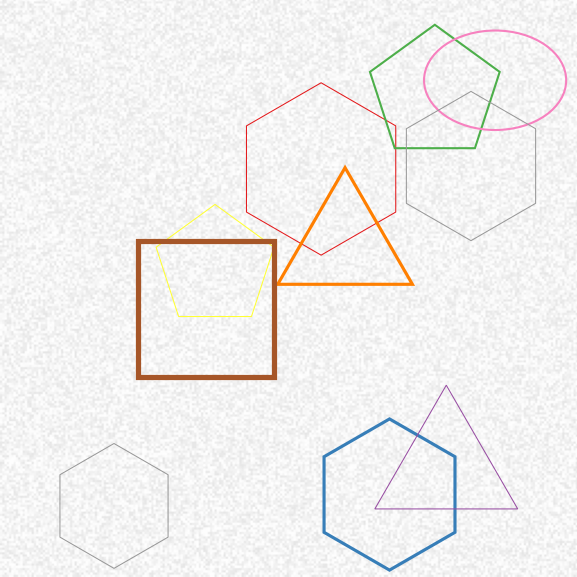[{"shape": "hexagon", "thickness": 0.5, "radius": 0.75, "center": [0.556, 0.707]}, {"shape": "hexagon", "thickness": 1.5, "radius": 0.65, "center": [0.674, 0.143]}, {"shape": "pentagon", "thickness": 1, "radius": 0.59, "center": [0.753, 0.838]}, {"shape": "triangle", "thickness": 0.5, "radius": 0.71, "center": [0.773, 0.189]}, {"shape": "triangle", "thickness": 1.5, "radius": 0.67, "center": [0.597, 0.574]}, {"shape": "pentagon", "thickness": 0.5, "radius": 0.54, "center": [0.372, 0.538]}, {"shape": "square", "thickness": 2.5, "radius": 0.59, "center": [0.357, 0.464]}, {"shape": "oval", "thickness": 1, "radius": 0.62, "center": [0.857, 0.86]}, {"shape": "hexagon", "thickness": 0.5, "radius": 0.65, "center": [0.816, 0.712]}, {"shape": "hexagon", "thickness": 0.5, "radius": 0.54, "center": [0.197, 0.123]}]